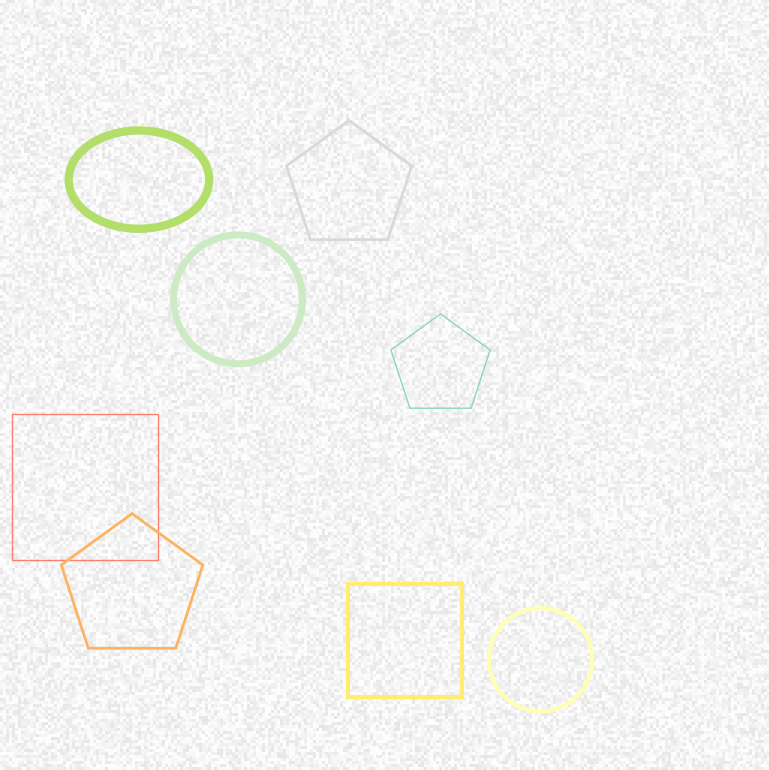[{"shape": "pentagon", "thickness": 0.5, "radius": 0.34, "center": [0.572, 0.525]}, {"shape": "circle", "thickness": 1.5, "radius": 0.34, "center": [0.702, 0.143]}, {"shape": "square", "thickness": 0.5, "radius": 0.47, "center": [0.11, 0.368]}, {"shape": "pentagon", "thickness": 1, "radius": 0.48, "center": [0.172, 0.236]}, {"shape": "oval", "thickness": 3, "radius": 0.46, "center": [0.18, 0.767]}, {"shape": "pentagon", "thickness": 1, "radius": 0.43, "center": [0.453, 0.758]}, {"shape": "circle", "thickness": 2.5, "radius": 0.42, "center": [0.309, 0.611]}, {"shape": "square", "thickness": 1.5, "radius": 0.37, "center": [0.526, 0.168]}]